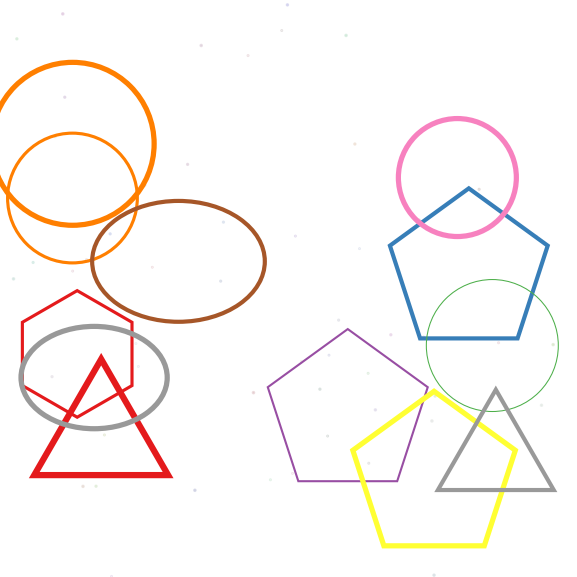[{"shape": "hexagon", "thickness": 1.5, "radius": 0.55, "center": [0.134, 0.386]}, {"shape": "triangle", "thickness": 3, "radius": 0.67, "center": [0.175, 0.243]}, {"shape": "pentagon", "thickness": 2, "radius": 0.72, "center": [0.812, 0.529]}, {"shape": "circle", "thickness": 0.5, "radius": 0.57, "center": [0.852, 0.401]}, {"shape": "pentagon", "thickness": 1, "radius": 0.73, "center": [0.602, 0.284]}, {"shape": "circle", "thickness": 2.5, "radius": 0.71, "center": [0.126, 0.75]}, {"shape": "circle", "thickness": 1.5, "radius": 0.56, "center": [0.125, 0.656]}, {"shape": "pentagon", "thickness": 2.5, "radius": 0.74, "center": [0.752, 0.174]}, {"shape": "oval", "thickness": 2, "radius": 0.75, "center": [0.309, 0.547]}, {"shape": "circle", "thickness": 2.5, "radius": 0.51, "center": [0.792, 0.692]}, {"shape": "oval", "thickness": 2.5, "radius": 0.63, "center": [0.163, 0.345]}, {"shape": "triangle", "thickness": 2, "radius": 0.58, "center": [0.859, 0.209]}]